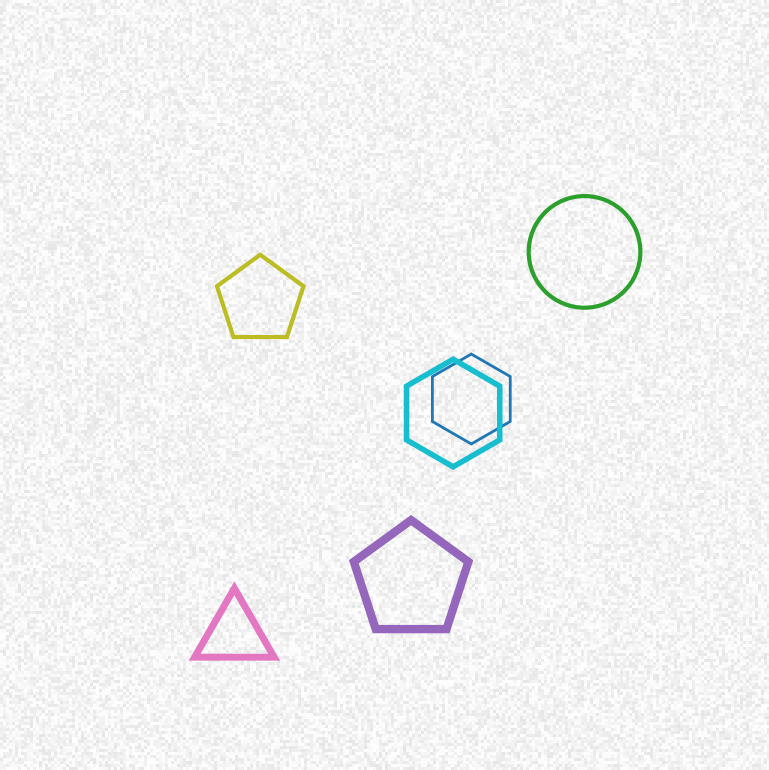[{"shape": "hexagon", "thickness": 1, "radius": 0.29, "center": [0.612, 0.482]}, {"shape": "circle", "thickness": 1.5, "radius": 0.36, "center": [0.759, 0.673]}, {"shape": "pentagon", "thickness": 3, "radius": 0.39, "center": [0.534, 0.246]}, {"shape": "triangle", "thickness": 2.5, "radius": 0.3, "center": [0.304, 0.176]}, {"shape": "pentagon", "thickness": 1.5, "radius": 0.3, "center": [0.338, 0.61]}, {"shape": "hexagon", "thickness": 2, "radius": 0.35, "center": [0.589, 0.464]}]